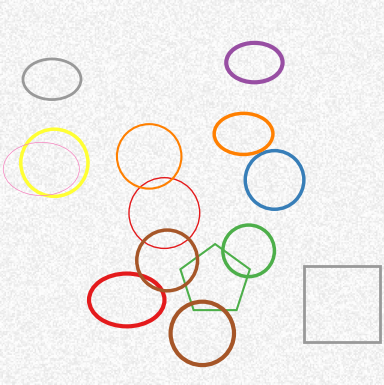[{"shape": "circle", "thickness": 1, "radius": 0.46, "center": [0.427, 0.447]}, {"shape": "oval", "thickness": 3, "radius": 0.49, "center": [0.329, 0.221]}, {"shape": "circle", "thickness": 2.5, "radius": 0.38, "center": [0.713, 0.533]}, {"shape": "pentagon", "thickness": 1.5, "radius": 0.47, "center": [0.559, 0.271]}, {"shape": "circle", "thickness": 2.5, "radius": 0.33, "center": [0.646, 0.348]}, {"shape": "oval", "thickness": 3, "radius": 0.37, "center": [0.661, 0.837]}, {"shape": "circle", "thickness": 1.5, "radius": 0.42, "center": [0.387, 0.594]}, {"shape": "oval", "thickness": 2.5, "radius": 0.38, "center": [0.633, 0.652]}, {"shape": "circle", "thickness": 2.5, "radius": 0.44, "center": [0.141, 0.577]}, {"shape": "circle", "thickness": 3, "radius": 0.41, "center": [0.525, 0.134]}, {"shape": "circle", "thickness": 2.5, "radius": 0.39, "center": [0.434, 0.324]}, {"shape": "oval", "thickness": 0.5, "radius": 0.49, "center": [0.107, 0.561]}, {"shape": "square", "thickness": 2, "radius": 0.49, "center": [0.889, 0.212]}, {"shape": "oval", "thickness": 2, "radius": 0.38, "center": [0.135, 0.794]}]